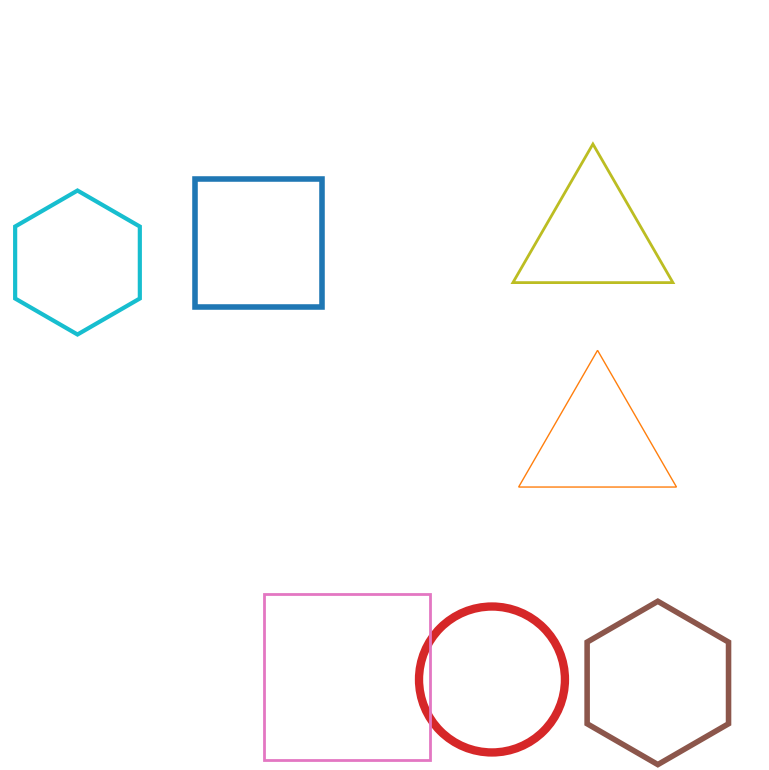[{"shape": "square", "thickness": 2, "radius": 0.41, "center": [0.336, 0.684]}, {"shape": "triangle", "thickness": 0.5, "radius": 0.59, "center": [0.776, 0.427]}, {"shape": "circle", "thickness": 3, "radius": 0.47, "center": [0.639, 0.118]}, {"shape": "hexagon", "thickness": 2, "radius": 0.53, "center": [0.854, 0.113]}, {"shape": "square", "thickness": 1, "radius": 0.54, "center": [0.45, 0.121]}, {"shape": "triangle", "thickness": 1, "radius": 0.6, "center": [0.77, 0.693]}, {"shape": "hexagon", "thickness": 1.5, "radius": 0.47, "center": [0.101, 0.659]}]